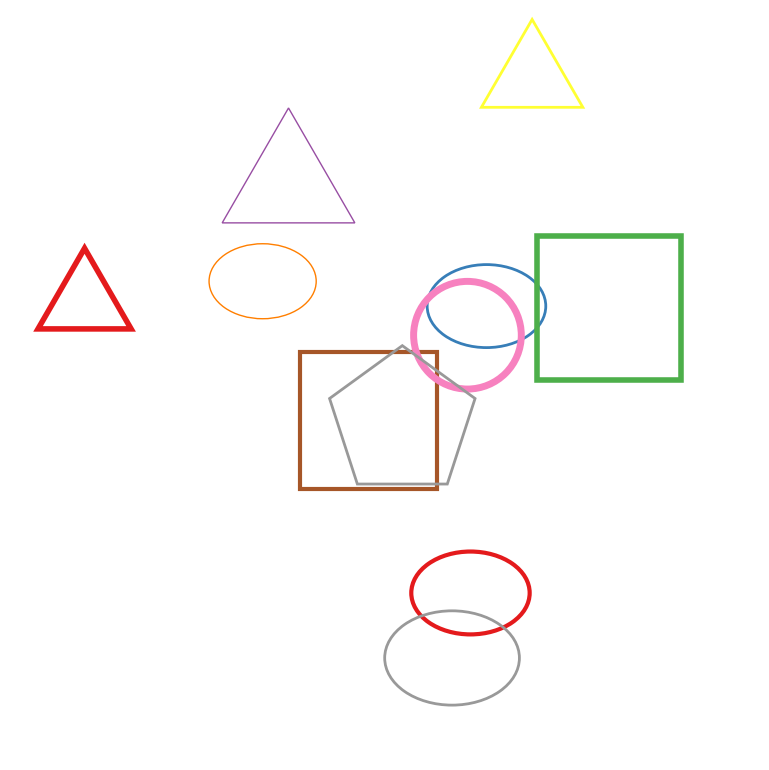[{"shape": "triangle", "thickness": 2, "radius": 0.35, "center": [0.11, 0.608]}, {"shape": "oval", "thickness": 1.5, "radius": 0.38, "center": [0.611, 0.23]}, {"shape": "oval", "thickness": 1, "radius": 0.39, "center": [0.632, 0.602]}, {"shape": "square", "thickness": 2, "radius": 0.47, "center": [0.791, 0.6]}, {"shape": "triangle", "thickness": 0.5, "radius": 0.5, "center": [0.375, 0.76]}, {"shape": "oval", "thickness": 0.5, "radius": 0.35, "center": [0.341, 0.635]}, {"shape": "triangle", "thickness": 1, "radius": 0.38, "center": [0.691, 0.899]}, {"shape": "square", "thickness": 1.5, "radius": 0.44, "center": [0.479, 0.454]}, {"shape": "circle", "thickness": 2.5, "radius": 0.35, "center": [0.607, 0.565]}, {"shape": "pentagon", "thickness": 1, "radius": 0.5, "center": [0.522, 0.452]}, {"shape": "oval", "thickness": 1, "radius": 0.44, "center": [0.587, 0.145]}]